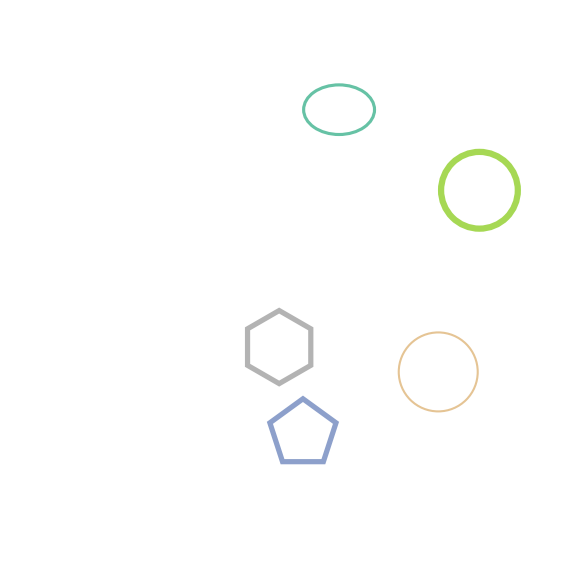[{"shape": "oval", "thickness": 1.5, "radius": 0.31, "center": [0.587, 0.809]}, {"shape": "pentagon", "thickness": 2.5, "radius": 0.3, "center": [0.525, 0.248]}, {"shape": "circle", "thickness": 3, "radius": 0.33, "center": [0.83, 0.67]}, {"shape": "circle", "thickness": 1, "radius": 0.34, "center": [0.759, 0.355]}, {"shape": "hexagon", "thickness": 2.5, "radius": 0.32, "center": [0.483, 0.398]}]